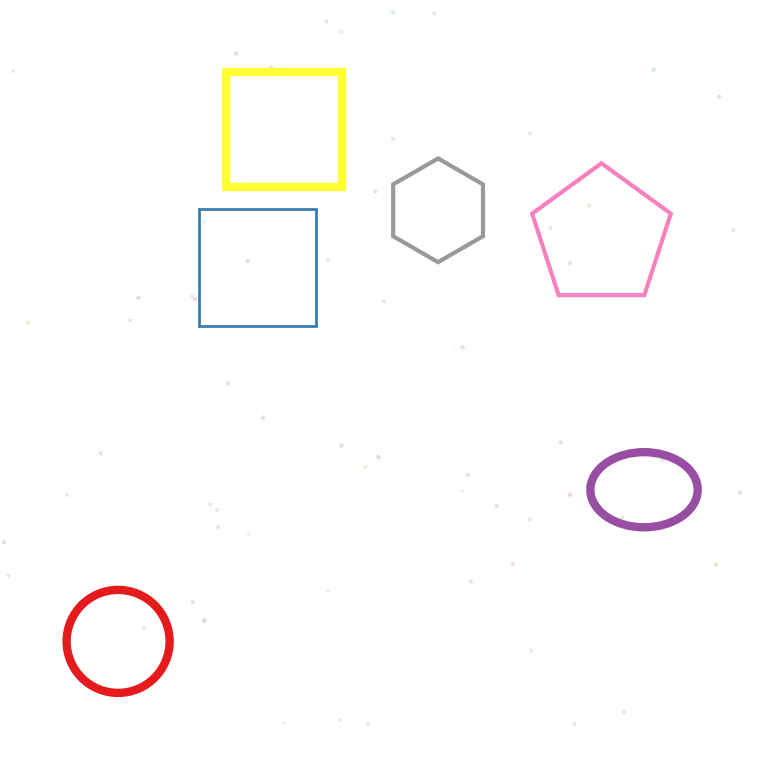[{"shape": "circle", "thickness": 3, "radius": 0.33, "center": [0.153, 0.167]}, {"shape": "square", "thickness": 1, "radius": 0.38, "center": [0.335, 0.653]}, {"shape": "oval", "thickness": 3, "radius": 0.35, "center": [0.836, 0.364]}, {"shape": "square", "thickness": 3, "radius": 0.38, "center": [0.369, 0.832]}, {"shape": "pentagon", "thickness": 1.5, "radius": 0.47, "center": [0.781, 0.693]}, {"shape": "hexagon", "thickness": 1.5, "radius": 0.34, "center": [0.569, 0.727]}]